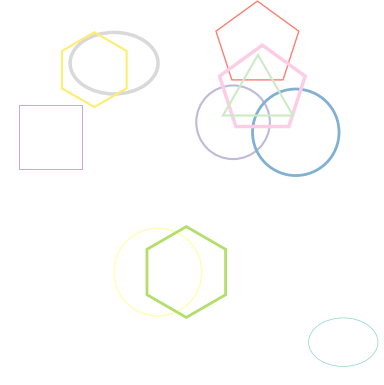[{"shape": "oval", "thickness": 0.5, "radius": 0.45, "center": [0.892, 0.111]}, {"shape": "circle", "thickness": 1, "radius": 0.57, "center": [0.41, 0.293]}, {"shape": "circle", "thickness": 1.5, "radius": 0.48, "center": [0.605, 0.682]}, {"shape": "pentagon", "thickness": 1, "radius": 0.57, "center": [0.669, 0.884]}, {"shape": "circle", "thickness": 2, "radius": 0.56, "center": [0.768, 0.656]}, {"shape": "hexagon", "thickness": 2, "radius": 0.59, "center": [0.484, 0.293]}, {"shape": "pentagon", "thickness": 2.5, "radius": 0.58, "center": [0.681, 0.766]}, {"shape": "oval", "thickness": 2.5, "radius": 0.57, "center": [0.296, 0.836]}, {"shape": "square", "thickness": 0.5, "radius": 0.41, "center": [0.131, 0.643]}, {"shape": "triangle", "thickness": 1.5, "radius": 0.53, "center": [0.67, 0.752]}, {"shape": "hexagon", "thickness": 1.5, "radius": 0.49, "center": [0.245, 0.819]}]